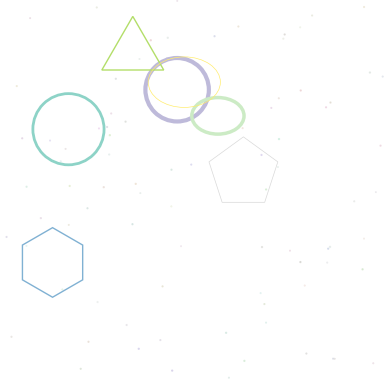[{"shape": "circle", "thickness": 2, "radius": 0.46, "center": [0.178, 0.664]}, {"shape": "circle", "thickness": 3, "radius": 0.41, "center": [0.46, 0.767]}, {"shape": "hexagon", "thickness": 1, "radius": 0.45, "center": [0.137, 0.318]}, {"shape": "triangle", "thickness": 1, "radius": 0.46, "center": [0.345, 0.865]}, {"shape": "pentagon", "thickness": 0.5, "radius": 0.47, "center": [0.632, 0.551]}, {"shape": "oval", "thickness": 2.5, "radius": 0.34, "center": [0.566, 0.699]}, {"shape": "oval", "thickness": 0.5, "radius": 0.47, "center": [0.479, 0.787]}]